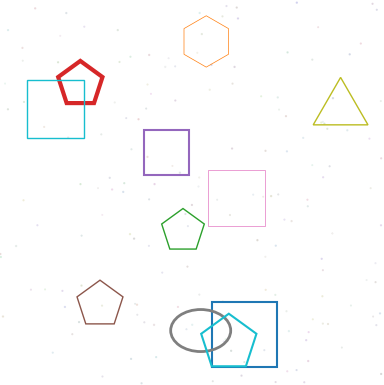[{"shape": "square", "thickness": 1.5, "radius": 0.42, "center": [0.636, 0.13]}, {"shape": "hexagon", "thickness": 0.5, "radius": 0.33, "center": [0.536, 0.892]}, {"shape": "pentagon", "thickness": 1, "radius": 0.29, "center": [0.475, 0.4]}, {"shape": "pentagon", "thickness": 3, "radius": 0.3, "center": [0.209, 0.781]}, {"shape": "square", "thickness": 1.5, "radius": 0.29, "center": [0.432, 0.603]}, {"shape": "pentagon", "thickness": 1, "radius": 0.31, "center": [0.26, 0.209]}, {"shape": "square", "thickness": 0.5, "radius": 0.37, "center": [0.614, 0.485]}, {"shape": "oval", "thickness": 2, "radius": 0.39, "center": [0.521, 0.141]}, {"shape": "triangle", "thickness": 1, "radius": 0.41, "center": [0.885, 0.717]}, {"shape": "pentagon", "thickness": 1.5, "radius": 0.38, "center": [0.594, 0.11]}, {"shape": "square", "thickness": 1, "radius": 0.37, "center": [0.144, 0.717]}]